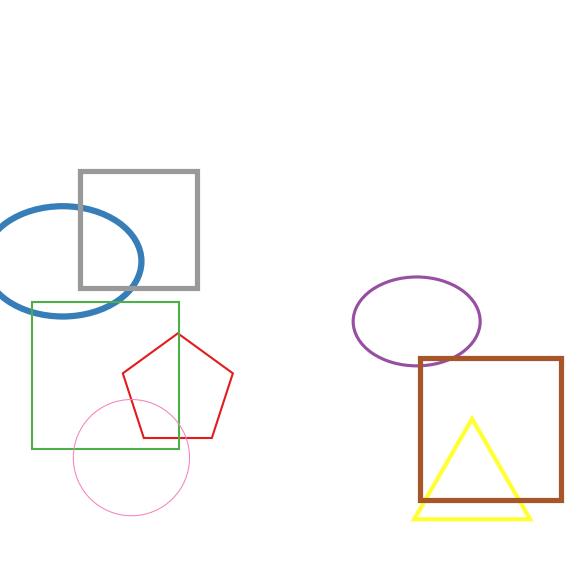[{"shape": "pentagon", "thickness": 1, "radius": 0.5, "center": [0.308, 0.322]}, {"shape": "oval", "thickness": 3, "radius": 0.68, "center": [0.109, 0.547]}, {"shape": "square", "thickness": 1, "radius": 0.64, "center": [0.182, 0.349]}, {"shape": "oval", "thickness": 1.5, "radius": 0.55, "center": [0.721, 0.443]}, {"shape": "triangle", "thickness": 2, "radius": 0.58, "center": [0.817, 0.158]}, {"shape": "square", "thickness": 2.5, "radius": 0.61, "center": [0.849, 0.256]}, {"shape": "circle", "thickness": 0.5, "radius": 0.5, "center": [0.228, 0.207]}, {"shape": "square", "thickness": 2.5, "radius": 0.51, "center": [0.239, 0.602]}]